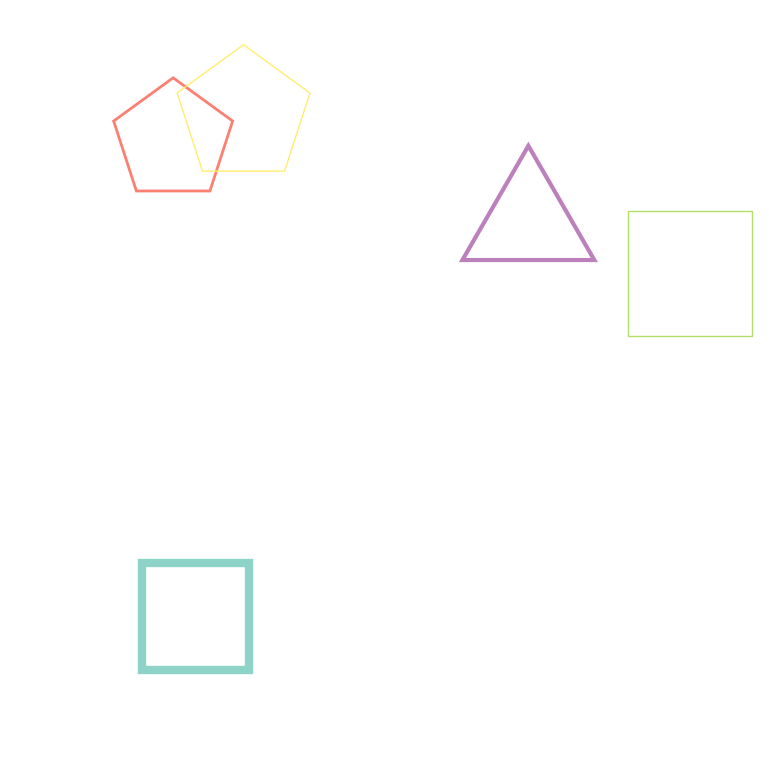[{"shape": "square", "thickness": 3, "radius": 0.35, "center": [0.254, 0.2]}, {"shape": "pentagon", "thickness": 1, "radius": 0.41, "center": [0.225, 0.818]}, {"shape": "square", "thickness": 0.5, "radius": 0.4, "center": [0.896, 0.645]}, {"shape": "triangle", "thickness": 1.5, "radius": 0.49, "center": [0.686, 0.712]}, {"shape": "pentagon", "thickness": 0.5, "radius": 0.45, "center": [0.316, 0.851]}]